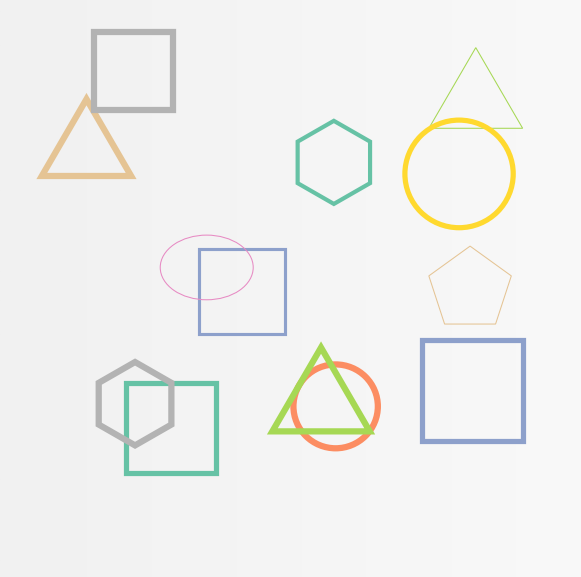[{"shape": "hexagon", "thickness": 2, "radius": 0.36, "center": [0.574, 0.718]}, {"shape": "square", "thickness": 2.5, "radius": 0.39, "center": [0.295, 0.258]}, {"shape": "circle", "thickness": 3, "radius": 0.36, "center": [0.577, 0.295]}, {"shape": "square", "thickness": 2.5, "radius": 0.43, "center": [0.813, 0.323]}, {"shape": "square", "thickness": 1.5, "radius": 0.37, "center": [0.416, 0.494]}, {"shape": "oval", "thickness": 0.5, "radius": 0.4, "center": [0.356, 0.536]}, {"shape": "triangle", "thickness": 0.5, "radius": 0.47, "center": [0.819, 0.824]}, {"shape": "triangle", "thickness": 3, "radius": 0.48, "center": [0.552, 0.301]}, {"shape": "circle", "thickness": 2.5, "radius": 0.47, "center": [0.79, 0.698]}, {"shape": "pentagon", "thickness": 0.5, "radius": 0.37, "center": [0.809, 0.498]}, {"shape": "triangle", "thickness": 3, "radius": 0.44, "center": [0.149, 0.739]}, {"shape": "square", "thickness": 3, "radius": 0.34, "center": [0.23, 0.877]}, {"shape": "hexagon", "thickness": 3, "radius": 0.36, "center": [0.232, 0.3]}]